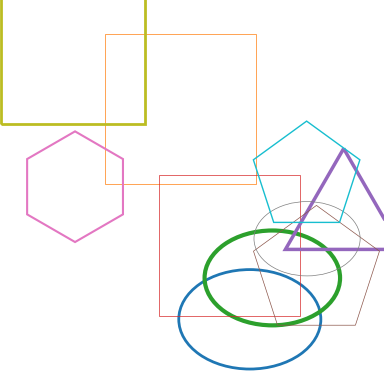[{"shape": "oval", "thickness": 2, "radius": 0.92, "center": [0.649, 0.171]}, {"shape": "square", "thickness": 0.5, "radius": 0.97, "center": [0.469, 0.718]}, {"shape": "oval", "thickness": 3, "radius": 0.88, "center": [0.707, 0.278]}, {"shape": "square", "thickness": 0.5, "radius": 0.92, "center": [0.597, 0.362]}, {"shape": "triangle", "thickness": 2.5, "radius": 0.87, "center": [0.893, 0.44]}, {"shape": "pentagon", "thickness": 0.5, "radius": 0.86, "center": [0.822, 0.294]}, {"shape": "hexagon", "thickness": 1.5, "radius": 0.72, "center": [0.195, 0.515]}, {"shape": "oval", "thickness": 0.5, "radius": 0.69, "center": [0.798, 0.38]}, {"shape": "square", "thickness": 2, "radius": 0.93, "center": [0.19, 0.866]}, {"shape": "pentagon", "thickness": 1, "radius": 0.73, "center": [0.796, 0.54]}]